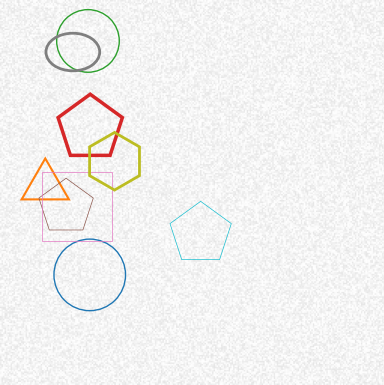[{"shape": "circle", "thickness": 1, "radius": 0.46, "center": [0.233, 0.286]}, {"shape": "triangle", "thickness": 1.5, "radius": 0.35, "center": [0.118, 0.518]}, {"shape": "circle", "thickness": 1, "radius": 0.41, "center": [0.228, 0.894]}, {"shape": "pentagon", "thickness": 2.5, "radius": 0.44, "center": [0.234, 0.667]}, {"shape": "pentagon", "thickness": 0.5, "radius": 0.37, "center": [0.172, 0.463]}, {"shape": "square", "thickness": 0.5, "radius": 0.45, "center": [0.2, 0.463]}, {"shape": "oval", "thickness": 2, "radius": 0.35, "center": [0.189, 0.865]}, {"shape": "hexagon", "thickness": 2, "radius": 0.37, "center": [0.297, 0.581]}, {"shape": "pentagon", "thickness": 0.5, "radius": 0.42, "center": [0.521, 0.393]}]